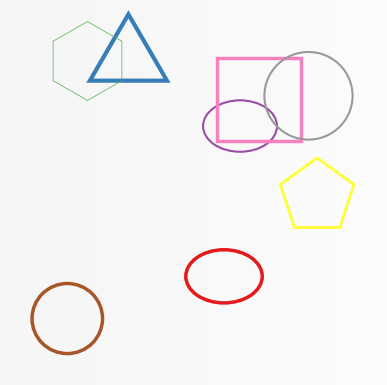[{"shape": "oval", "thickness": 2.5, "radius": 0.49, "center": [0.578, 0.282]}, {"shape": "triangle", "thickness": 3, "radius": 0.57, "center": [0.331, 0.848]}, {"shape": "hexagon", "thickness": 0.5, "radius": 0.51, "center": [0.226, 0.842]}, {"shape": "oval", "thickness": 1.5, "radius": 0.48, "center": [0.619, 0.673]}, {"shape": "pentagon", "thickness": 2, "radius": 0.5, "center": [0.818, 0.49]}, {"shape": "circle", "thickness": 2.5, "radius": 0.45, "center": [0.174, 0.173]}, {"shape": "square", "thickness": 2.5, "radius": 0.54, "center": [0.668, 0.742]}, {"shape": "circle", "thickness": 1.5, "radius": 0.57, "center": [0.796, 0.751]}]